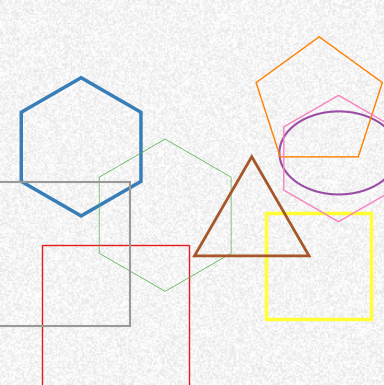[{"shape": "square", "thickness": 1, "radius": 0.95, "center": [0.299, 0.172]}, {"shape": "hexagon", "thickness": 2.5, "radius": 0.9, "center": [0.211, 0.619]}, {"shape": "hexagon", "thickness": 0.5, "radius": 0.99, "center": [0.429, 0.441]}, {"shape": "oval", "thickness": 1.5, "radius": 0.77, "center": [0.88, 0.603]}, {"shape": "pentagon", "thickness": 1, "radius": 0.86, "center": [0.829, 0.732]}, {"shape": "square", "thickness": 2.5, "radius": 0.68, "center": [0.827, 0.309]}, {"shape": "triangle", "thickness": 2, "radius": 0.86, "center": [0.654, 0.421]}, {"shape": "hexagon", "thickness": 1, "radius": 0.82, "center": [0.879, 0.588]}, {"shape": "square", "thickness": 1.5, "radius": 0.94, "center": [0.151, 0.34]}]